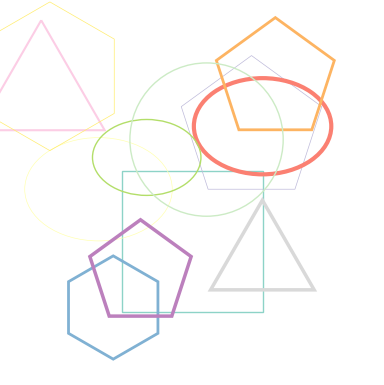[{"shape": "square", "thickness": 1, "radius": 0.92, "center": [0.501, 0.374]}, {"shape": "oval", "thickness": 0.5, "radius": 0.96, "center": [0.256, 0.508]}, {"shape": "pentagon", "thickness": 0.5, "radius": 0.96, "center": [0.653, 0.664]}, {"shape": "oval", "thickness": 3, "radius": 0.89, "center": [0.682, 0.672]}, {"shape": "hexagon", "thickness": 2, "radius": 0.67, "center": [0.294, 0.201]}, {"shape": "pentagon", "thickness": 2, "radius": 0.81, "center": [0.715, 0.793]}, {"shape": "oval", "thickness": 1, "radius": 0.7, "center": [0.381, 0.591]}, {"shape": "triangle", "thickness": 1.5, "radius": 0.95, "center": [0.107, 0.757]}, {"shape": "triangle", "thickness": 2.5, "radius": 0.78, "center": [0.682, 0.325]}, {"shape": "pentagon", "thickness": 2.5, "radius": 0.69, "center": [0.365, 0.291]}, {"shape": "circle", "thickness": 1, "radius": 1.0, "center": [0.536, 0.637]}, {"shape": "hexagon", "thickness": 0.5, "radius": 0.97, "center": [0.13, 0.802]}]